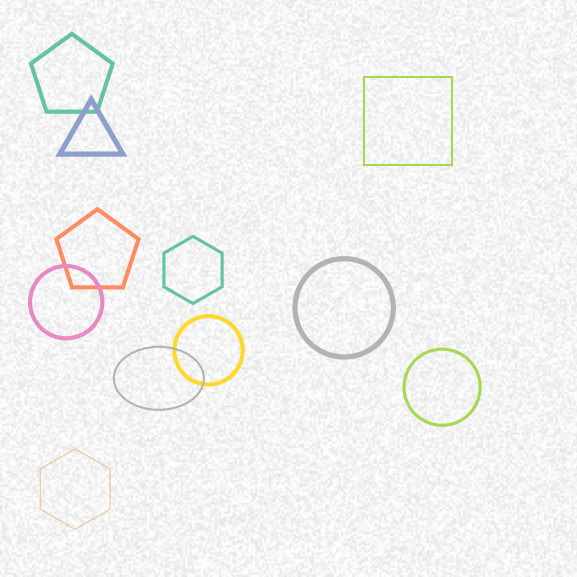[{"shape": "hexagon", "thickness": 1.5, "radius": 0.29, "center": [0.334, 0.532]}, {"shape": "pentagon", "thickness": 2, "radius": 0.37, "center": [0.124, 0.866]}, {"shape": "pentagon", "thickness": 2, "radius": 0.37, "center": [0.169, 0.562]}, {"shape": "triangle", "thickness": 2.5, "radius": 0.32, "center": [0.158, 0.764]}, {"shape": "circle", "thickness": 2, "radius": 0.31, "center": [0.115, 0.476]}, {"shape": "circle", "thickness": 1.5, "radius": 0.33, "center": [0.766, 0.329]}, {"shape": "square", "thickness": 1, "radius": 0.38, "center": [0.707, 0.79]}, {"shape": "circle", "thickness": 2, "radius": 0.3, "center": [0.361, 0.392]}, {"shape": "hexagon", "thickness": 0.5, "radius": 0.35, "center": [0.13, 0.152]}, {"shape": "circle", "thickness": 2.5, "radius": 0.43, "center": [0.596, 0.466]}, {"shape": "oval", "thickness": 1, "radius": 0.39, "center": [0.275, 0.344]}]